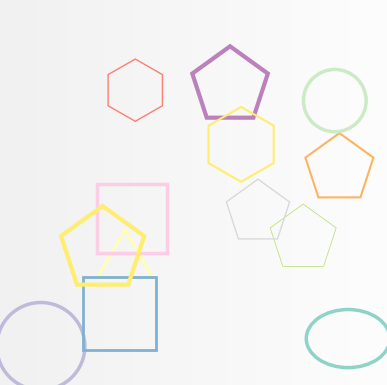[{"shape": "oval", "thickness": 2.5, "radius": 0.54, "center": [0.898, 0.121]}, {"shape": "triangle", "thickness": 2, "radius": 0.41, "center": [0.323, 0.319]}, {"shape": "circle", "thickness": 2.5, "radius": 0.57, "center": [0.105, 0.101]}, {"shape": "hexagon", "thickness": 1, "radius": 0.4, "center": [0.349, 0.766]}, {"shape": "square", "thickness": 2, "radius": 0.48, "center": [0.309, 0.186]}, {"shape": "pentagon", "thickness": 1.5, "radius": 0.46, "center": [0.876, 0.562]}, {"shape": "pentagon", "thickness": 0.5, "radius": 0.45, "center": [0.782, 0.38]}, {"shape": "square", "thickness": 2.5, "radius": 0.45, "center": [0.34, 0.432]}, {"shape": "pentagon", "thickness": 1, "radius": 0.43, "center": [0.666, 0.449]}, {"shape": "pentagon", "thickness": 3, "radius": 0.51, "center": [0.594, 0.777]}, {"shape": "circle", "thickness": 2.5, "radius": 0.4, "center": [0.864, 0.739]}, {"shape": "pentagon", "thickness": 3, "radius": 0.56, "center": [0.265, 0.352]}, {"shape": "hexagon", "thickness": 1.5, "radius": 0.49, "center": [0.622, 0.625]}]